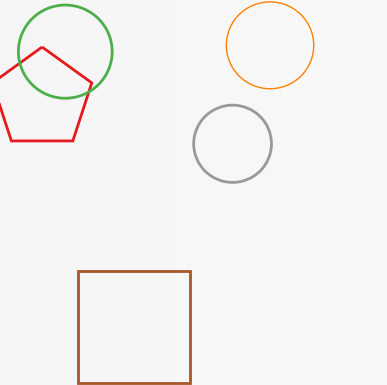[{"shape": "pentagon", "thickness": 2, "radius": 0.67, "center": [0.109, 0.743]}, {"shape": "circle", "thickness": 2, "radius": 0.61, "center": [0.168, 0.866]}, {"shape": "circle", "thickness": 1, "radius": 0.56, "center": [0.697, 0.882]}, {"shape": "square", "thickness": 2, "radius": 0.72, "center": [0.345, 0.151]}, {"shape": "circle", "thickness": 2, "radius": 0.5, "center": [0.6, 0.627]}]